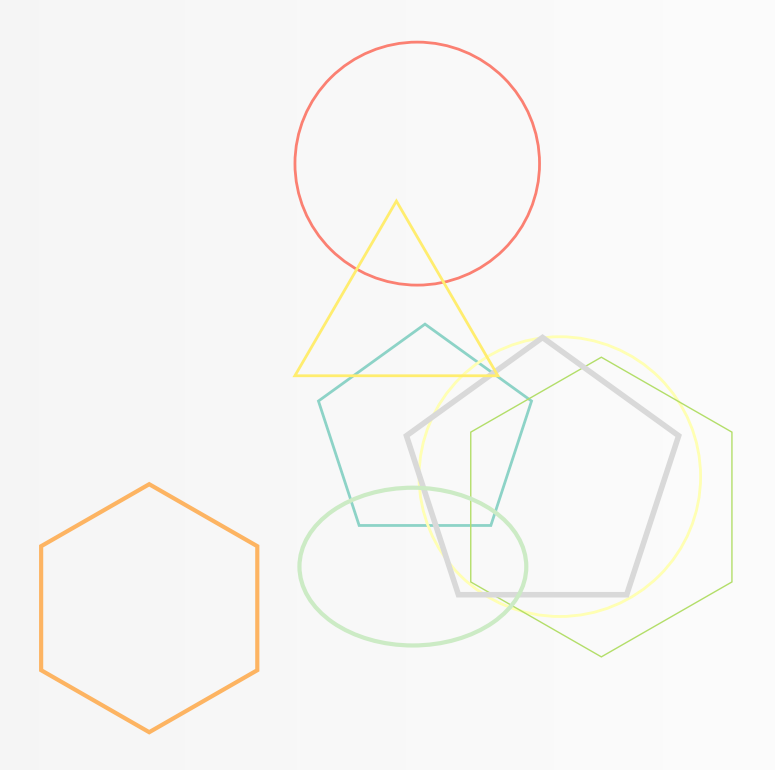[{"shape": "pentagon", "thickness": 1, "radius": 0.72, "center": [0.548, 0.435]}, {"shape": "circle", "thickness": 1, "radius": 0.91, "center": [0.722, 0.381]}, {"shape": "circle", "thickness": 1, "radius": 0.79, "center": [0.538, 0.788]}, {"shape": "hexagon", "thickness": 1.5, "radius": 0.81, "center": [0.193, 0.21]}, {"shape": "hexagon", "thickness": 0.5, "radius": 0.97, "center": [0.776, 0.342]}, {"shape": "pentagon", "thickness": 2, "radius": 0.92, "center": [0.7, 0.377]}, {"shape": "oval", "thickness": 1.5, "radius": 0.73, "center": [0.533, 0.264]}, {"shape": "triangle", "thickness": 1, "radius": 0.76, "center": [0.511, 0.588]}]